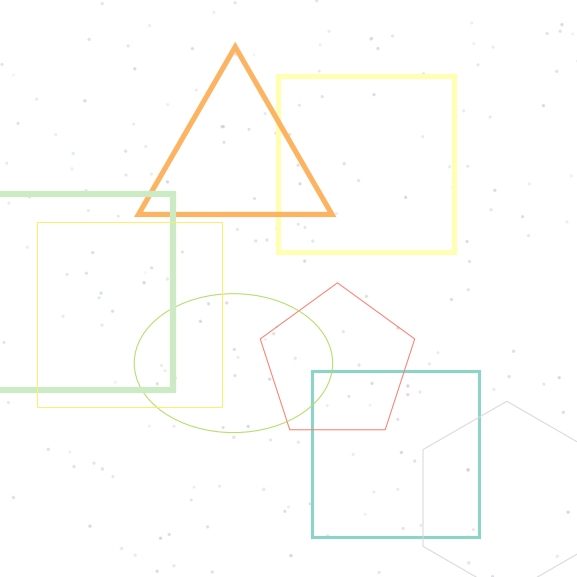[{"shape": "square", "thickness": 1.5, "radius": 0.72, "center": [0.684, 0.213]}, {"shape": "square", "thickness": 2.5, "radius": 0.76, "center": [0.634, 0.715]}, {"shape": "pentagon", "thickness": 0.5, "radius": 0.7, "center": [0.584, 0.369]}, {"shape": "triangle", "thickness": 2.5, "radius": 0.97, "center": [0.407, 0.724]}, {"shape": "oval", "thickness": 0.5, "radius": 0.86, "center": [0.404, 0.37]}, {"shape": "hexagon", "thickness": 0.5, "radius": 0.84, "center": [0.878, 0.137]}, {"shape": "square", "thickness": 3, "radius": 0.85, "center": [0.131, 0.493]}, {"shape": "square", "thickness": 0.5, "radius": 0.8, "center": [0.224, 0.454]}]